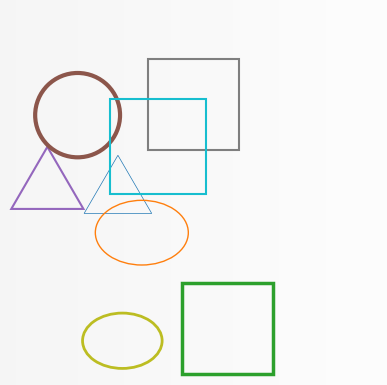[{"shape": "triangle", "thickness": 0.5, "radius": 0.5, "center": [0.304, 0.496]}, {"shape": "oval", "thickness": 1, "radius": 0.6, "center": [0.366, 0.396]}, {"shape": "square", "thickness": 2.5, "radius": 0.59, "center": [0.587, 0.148]}, {"shape": "triangle", "thickness": 1.5, "radius": 0.54, "center": [0.122, 0.511]}, {"shape": "circle", "thickness": 3, "radius": 0.55, "center": [0.2, 0.701]}, {"shape": "square", "thickness": 1.5, "radius": 0.59, "center": [0.499, 0.729]}, {"shape": "oval", "thickness": 2, "radius": 0.51, "center": [0.316, 0.115]}, {"shape": "square", "thickness": 1.5, "radius": 0.62, "center": [0.408, 0.62]}]